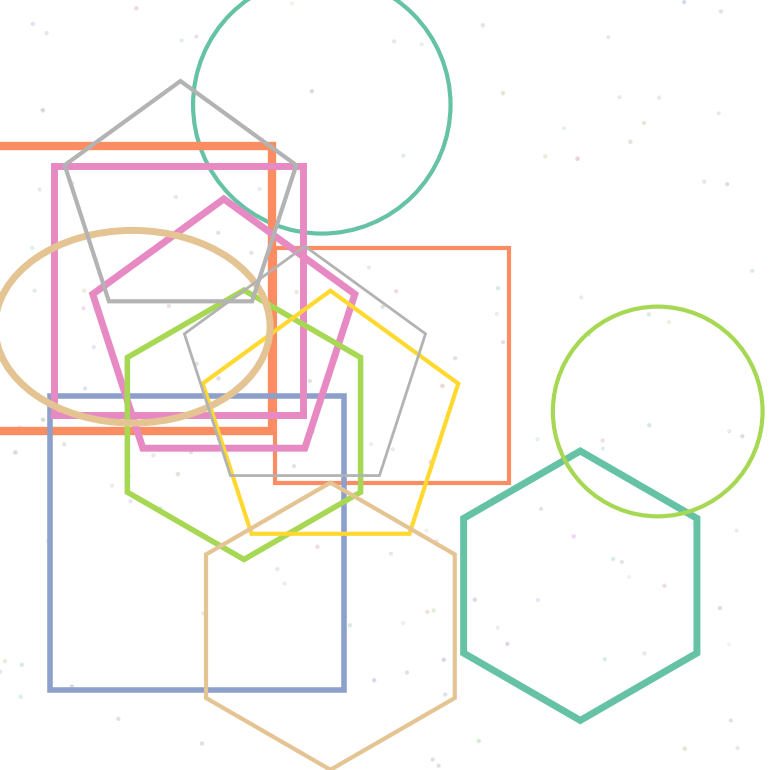[{"shape": "circle", "thickness": 1.5, "radius": 0.84, "center": [0.418, 0.864]}, {"shape": "hexagon", "thickness": 2.5, "radius": 0.87, "center": [0.754, 0.239]}, {"shape": "square", "thickness": 3, "radius": 0.93, "center": [0.168, 0.625]}, {"shape": "square", "thickness": 1.5, "radius": 0.76, "center": [0.509, 0.525]}, {"shape": "square", "thickness": 2, "radius": 0.95, "center": [0.256, 0.295]}, {"shape": "square", "thickness": 2.5, "radius": 0.81, "center": [0.232, 0.623]}, {"shape": "pentagon", "thickness": 2.5, "radius": 0.89, "center": [0.291, 0.563]}, {"shape": "hexagon", "thickness": 2, "radius": 0.87, "center": [0.317, 0.448]}, {"shape": "circle", "thickness": 1.5, "radius": 0.68, "center": [0.854, 0.466]}, {"shape": "pentagon", "thickness": 1.5, "radius": 0.87, "center": [0.429, 0.448]}, {"shape": "hexagon", "thickness": 1.5, "radius": 0.93, "center": [0.429, 0.187]}, {"shape": "oval", "thickness": 2.5, "radius": 0.89, "center": [0.172, 0.576]}, {"shape": "pentagon", "thickness": 1, "radius": 0.82, "center": [0.396, 0.516]}, {"shape": "pentagon", "thickness": 1.5, "radius": 0.79, "center": [0.234, 0.737]}]